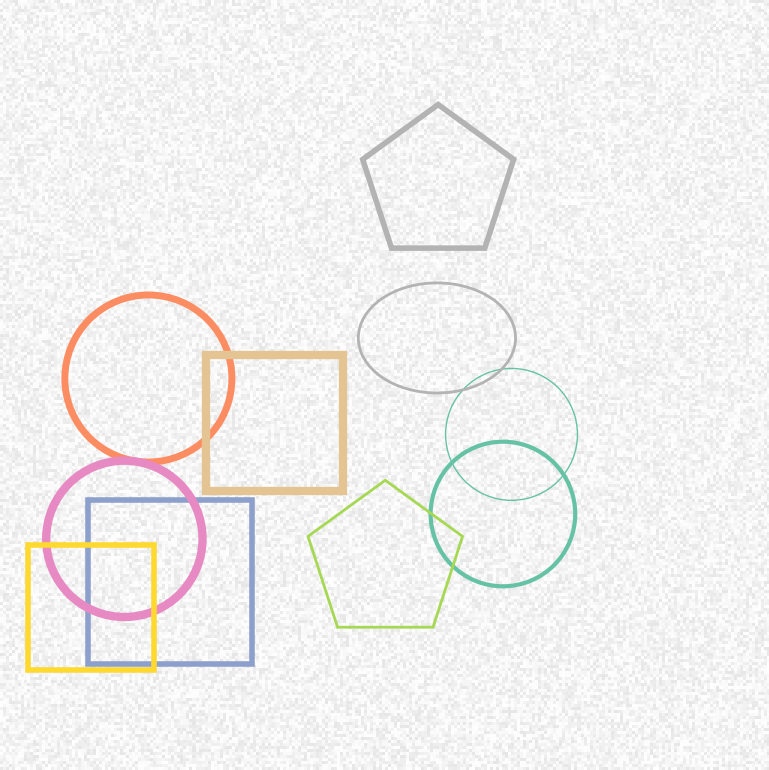[{"shape": "circle", "thickness": 0.5, "radius": 0.43, "center": [0.664, 0.436]}, {"shape": "circle", "thickness": 1.5, "radius": 0.47, "center": [0.653, 0.332]}, {"shape": "circle", "thickness": 2.5, "radius": 0.54, "center": [0.193, 0.508]}, {"shape": "square", "thickness": 2, "radius": 0.53, "center": [0.22, 0.244]}, {"shape": "circle", "thickness": 3, "radius": 0.51, "center": [0.161, 0.3]}, {"shape": "pentagon", "thickness": 1, "radius": 0.53, "center": [0.5, 0.271]}, {"shape": "square", "thickness": 2, "radius": 0.41, "center": [0.118, 0.211]}, {"shape": "square", "thickness": 3, "radius": 0.44, "center": [0.357, 0.451]}, {"shape": "oval", "thickness": 1, "radius": 0.51, "center": [0.567, 0.561]}, {"shape": "pentagon", "thickness": 2, "radius": 0.52, "center": [0.569, 0.761]}]